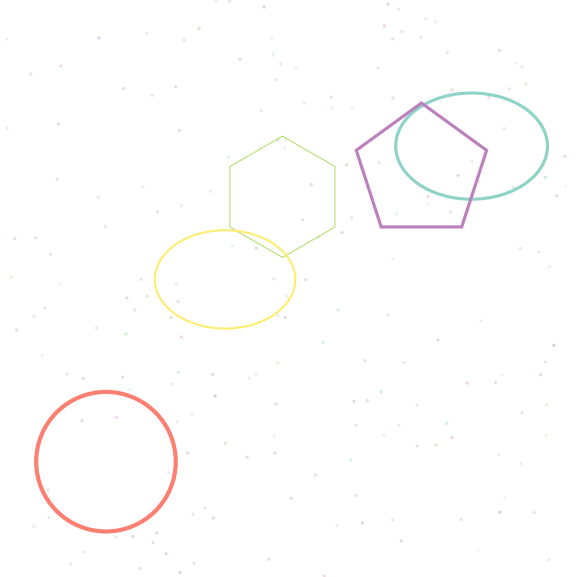[{"shape": "oval", "thickness": 1.5, "radius": 0.66, "center": [0.817, 0.746]}, {"shape": "circle", "thickness": 2, "radius": 0.6, "center": [0.183, 0.2]}, {"shape": "hexagon", "thickness": 0.5, "radius": 0.52, "center": [0.489, 0.658]}, {"shape": "pentagon", "thickness": 1.5, "radius": 0.59, "center": [0.73, 0.702]}, {"shape": "oval", "thickness": 1, "radius": 0.61, "center": [0.39, 0.515]}]